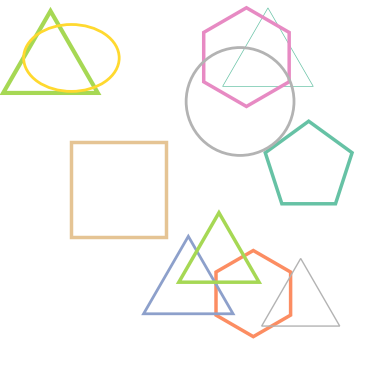[{"shape": "pentagon", "thickness": 2.5, "radius": 0.59, "center": [0.802, 0.567]}, {"shape": "triangle", "thickness": 0.5, "radius": 0.68, "center": [0.696, 0.844]}, {"shape": "hexagon", "thickness": 2.5, "radius": 0.56, "center": [0.658, 0.237]}, {"shape": "triangle", "thickness": 2, "radius": 0.67, "center": [0.489, 0.252]}, {"shape": "hexagon", "thickness": 2.5, "radius": 0.64, "center": [0.64, 0.852]}, {"shape": "triangle", "thickness": 2.5, "radius": 0.6, "center": [0.569, 0.327]}, {"shape": "triangle", "thickness": 3, "radius": 0.71, "center": [0.131, 0.83]}, {"shape": "oval", "thickness": 2, "radius": 0.62, "center": [0.185, 0.849]}, {"shape": "square", "thickness": 2.5, "radius": 0.62, "center": [0.308, 0.508]}, {"shape": "triangle", "thickness": 1, "radius": 0.59, "center": [0.781, 0.212]}, {"shape": "circle", "thickness": 2, "radius": 0.7, "center": [0.624, 0.736]}]